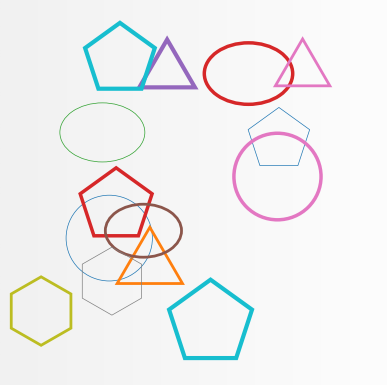[{"shape": "pentagon", "thickness": 0.5, "radius": 0.42, "center": [0.72, 0.637]}, {"shape": "circle", "thickness": 0.5, "radius": 0.56, "center": [0.282, 0.382]}, {"shape": "triangle", "thickness": 2, "radius": 0.49, "center": [0.387, 0.312]}, {"shape": "oval", "thickness": 0.5, "radius": 0.55, "center": [0.264, 0.656]}, {"shape": "pentagon", "thickness": 2.5, "radius": 0.49, "center": [0.3, 0.466]}, {"shape": "oval", "thickness": 2.5, "radius": 0.57, "center": [0.641, 0.809]}, {"shape": "triangle", "thickness": 3, "radius": 0.41, "center": [0.431, 0.815]}, {"shape": "oval", "thickness": 2, "radius": 0.49, "center": [0.37, 0.401]}, {"shape": "circle", "thickness": 2.5, "radius": 0.56, "center": [0.716, 0.541]}, {"shape": "triangle", "thickness": 2, "radius": 0.41, "center": [0.781, 0.818]}, {"shape": "hexagon", "thickness": 0.5, "radius": 0.44, "center": [0.289, 0.27]}, {"shape": "hexagon", "thickness": 2, "radius": 0.44, "center": [0.106, 0.192]}, {"shape": "pentagon", "thickness": 3, "radius": 0.56, "center": [0.543, 0.161]}, {"shape": "pentagon", "thickness": 3, "radius": 0.47, "center": [0.31, 0.846]}]